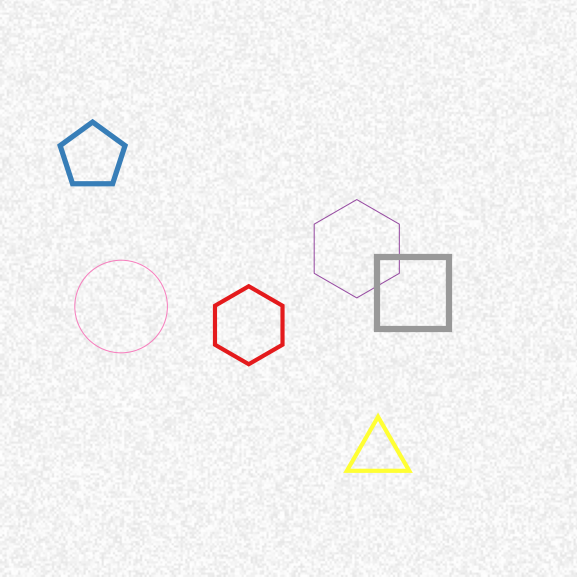[{"shape": "hexagon", "thickness": 2, "radius": 0.34, "center": [0.431, 0.436]}, {"shape": "pentagon", "thickness": 2.5, "radius": 0.3, "center": [0.16, 0.729]}, {"shape": "hexagon", "thickness": 0.5, "radius": 0.43, "center": [0.618, 0.568]}, {"shape": "triangle", "thickness": 2, "radius": 0.31, "center": [0.655, 0.215]}, {"shape": "circle", "thickness": 0.5, "radius": 0.4, "center": [0.21, 0.468]}, {"shape": "square", "thickness": 3, "radius": 0.31, "center": [0.715, 0.491]}]